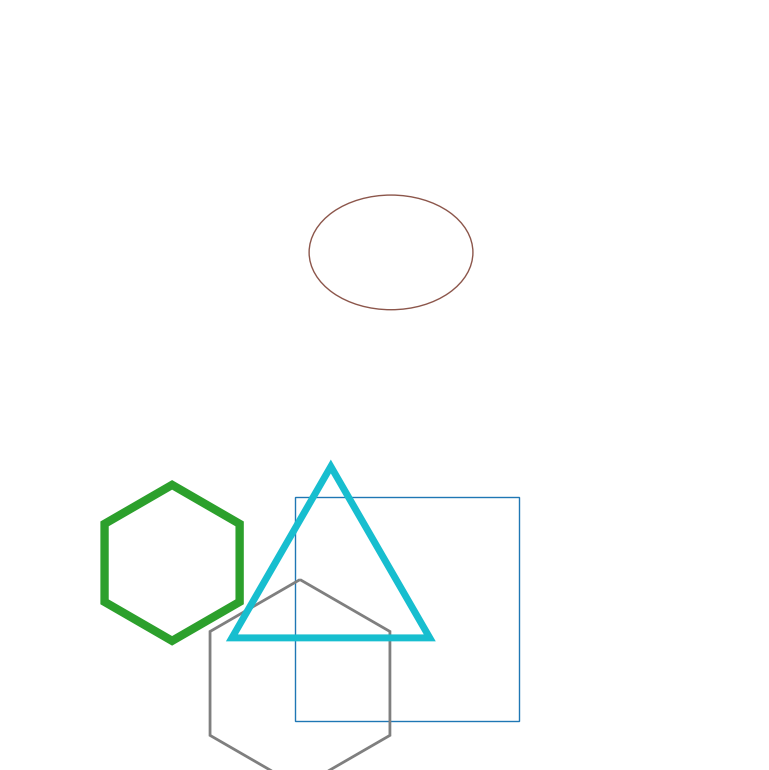[{"shape": "square", "thickness": 0.5, "radius": 0.73, "center": [0.529, 0.209]}, {"shape": "hexagon", "thickness": 3, "radius": 0.51, "center": [0.224, 0.269]}, {"shape": "oval", "thickness": 0.5, "radius": 0.53, "center": [0.508, 0.672]}, {"shape": "hexagon", "thickness": 1, "radius": 0.67, "center": [0.39, 0.112]}, {"shape": "triangle", "thickness": 2.5, "radius": 0.74, "center": [0.43, 0.246]}]